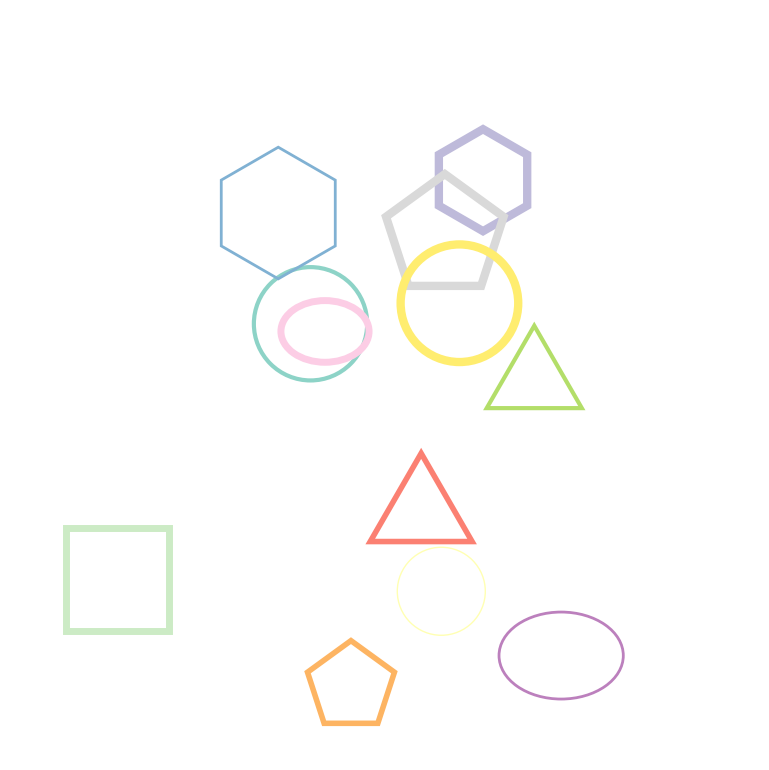[{"shape": "circle", "thickness": 1.5, "radius": 0.37, "center": [0.403, 0.58]}, {"shape": "circle", "thickness": 0.5, "radius": 0.29, "center": [0.573, 0.232]}, {"shape": "hexagon", "thickness": 3, "radius": 0.33, "center": [0.627, 0.766]}, {"shape": "triangle", "thickness": 2, "radius": 0.38, "center": [0.547, 0.335]}, {"shape": "hexagon", "thickness": 1, "radius": 0.43, "center": [0.361, 0.723]}, {"shape": "pentagon", "thickness": 2, "radius": 0.3, "center": [0.456, 0.109]}, {"shape": "triangle", "thickness": 1.5, "radius": 0.36, "center": [0.694, 0.506]}, {"shape": "oval", "thickness": 2.5, "radius": 0.29, "center": [0.422, 0.57]}, {"shape": "pentagon", "thickness": 3, "radius": 0.4, "center": [0.578, 0.694]}, {"shape": "oval", "thickness": 1, "radius": 0.4, "center": [0.729, 0.149]}, {"shape": "square", "thickness": 2.5, "radius": 0.33, "center": [0.152, 0.248]}, {"shape": "circle", "thickness": 3, "radius": 0.38, "center": [0.597, 0.606]}]